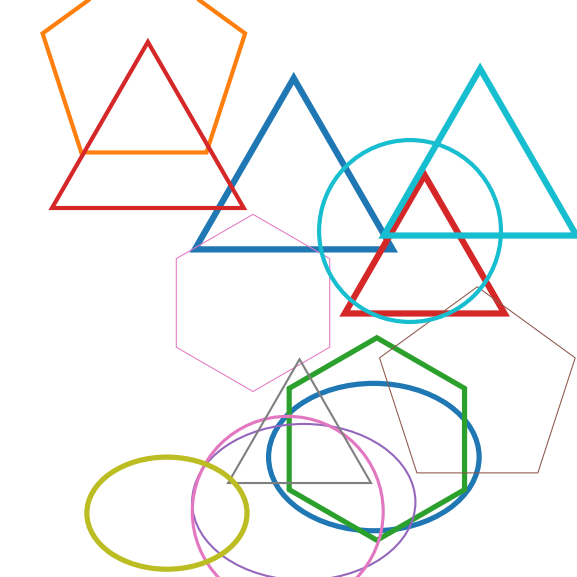[{"shape": "oval", "thickness": 2.5, "radius": 0.91, "center": [0.647, 0.208]}, {"shape": "triangle", "thickness": 3, "radius": 0.99, "center": [0.509, 0.666]}, {"shape": "pentagon", "thickness": 2, "radius": 0.92, "center": [0.249, 0.884]}, {"shape": "hexagon", "thickness": 2.5, "radius": 0.88, "center": [0.653, 0.239]}, {"shape": "triangle", "thickness": 3, "radius": 0.8, "center": [0.735, 0.536]}, {"shape": "triangle", "thickness": 2, "radius": 0.96, "center": [0.256, 0.735]}, {"shape": "oval", "thickness": 1, "radius": 0.97, "center": [0.526, 0.13]}, {"shape": "pentagon", "thickness": 0.5, "radius": 0.89, "center": [0.827, 0.324]}, {"shape": "circle", "thickness": 1.5, "radius": 0.83, "center": [0.498, 0.113]}, {"shape": "hexagon", "thickness": 0.5, "radius": 0.77, "center": [0.438, 0.475]}, {"shape": "triangle", "thickness": 1, "radius": 0.71, "center": [0.519, 0.234]}, {"shape": "oval", "thickness": 2.5, "radius": 0.69, "center": [0.289, 0.111]}, {"shape": "triangle", "thickness": 3, "radius": 0.96, "center": [0.831, 0.688]}, {"shape": "circle", "thickness": 2, "radius": 0.79, "center": [0.71, 0.599]}]